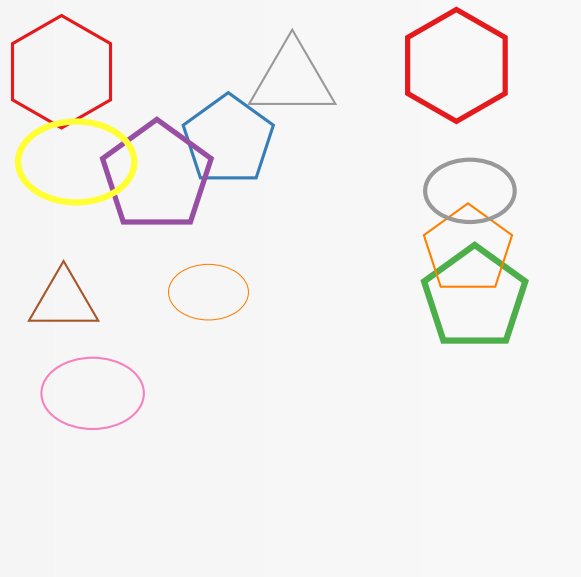[{"shape": "hexagon", "thickness": 2.5, "radius": 0.48, "center": [0.785, 0.886]}, {"shape": "hexagon", "thickness": 1.5, "radius": 0.49, "center": [0.106, 0.875]}, {"shape": "pentagon", "thickness": 1.5, "radius": 0.41, "center": [0.393, 0.757]}, {"shape": "pentagon", "thickness": 3, "radius": 0.46, "center": [0.817, 0.483]}, {"shape": "pentagon", "thickness": 2.5, "radius": 0.49, "center": [0.27, 0.694]}, {"shape": "pentagon", "thickness": 1, "radius": 0.4, "center": [0.805, 0.567]}, {"shape": "oval", "thickness": 0.5, "radius": 0.34, "center": [0.359, 0.493]}, {"shape": "oval", "thickness": 3, "radius": 0.5, "center": [0.131, 0.719]}, {"shape": "triangle", "thickness": 1, "radius": 0.34, "center": [0.109, 0.478]}, {"shape": "oval", "thickness": 1, "radius": 0.44, "center": [0.159, 0.318]}, {"shape": "oval", "thickness": 2, "radius": 0.39, "center": [0.808, 0.669]}, {"shape": "triangle", "thickness": 1, "radius": 0.43, "center": [0.503, 0.862]}]